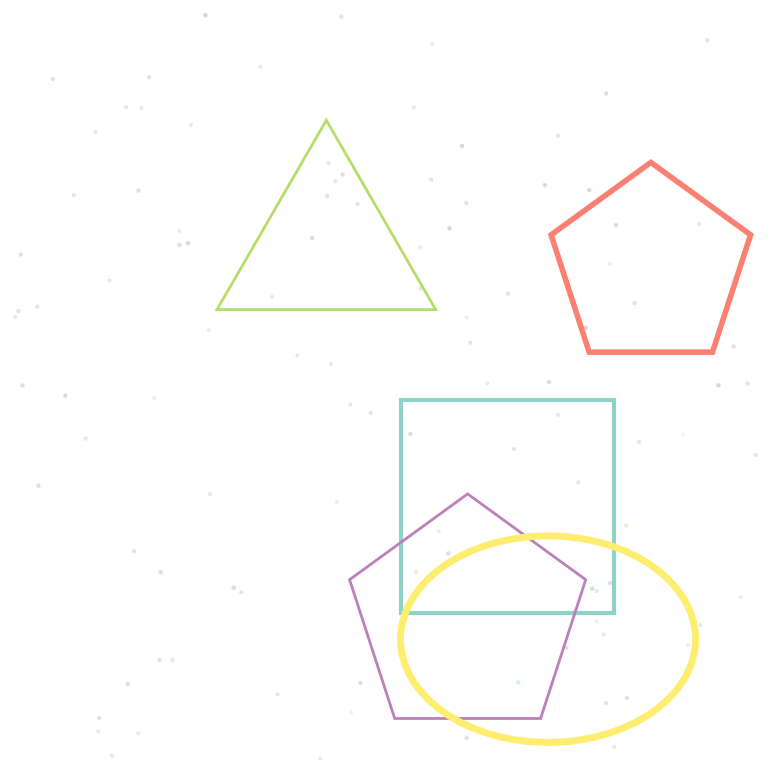[{"shape": "square", "thickness": 1.5, "radius": 0.69, "center": [0.659, 0.342]}, {"shape": "pentagon", "thickness": 2, "radius": 0.68, "center": [0.845, 0.653]}, {"shape": "triangle", "thickness": 1, "radius": 0.82, "center": [0.424, 0.68]}, {"shape": "pentagon", "thickness": 1, "radius": 0.81, "center": [0.607, 0.197]}, {"shape": "oval", "thickness": 2.5, "radius": 0.96, "center": [0.712, 0.17]}]